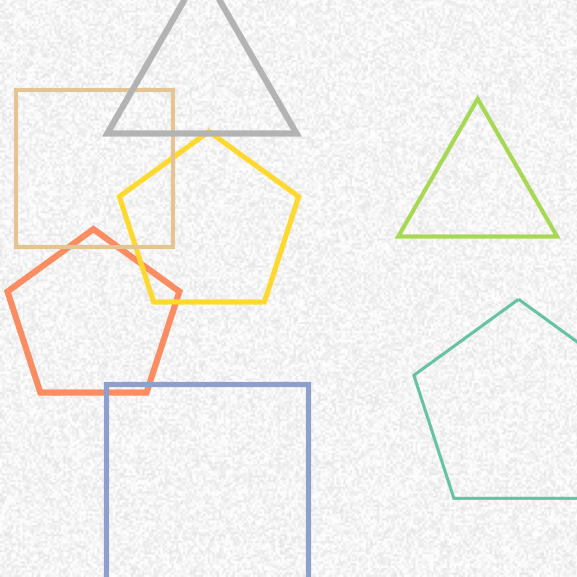[{"shape": "pentagon", "thickness": 1.5, "radius": 0.95, "center": [0.898, 0.29]}, {"shape": "pentagon", "thickness": 3, "radius": 0.78, "center": [0.162, 0.446]}, {"shape": "square", "thickness": 2.5, "radius": 0.87, "center": [0.359, 0.16]}, {"shape": "triangle", "thickness": 2, "radius": 0.79, "center": [0.827, 0.669]}, {"shape": "pentagon", "thickness": 2.5, "radius": 0.82, "center": [0.362, 0.608]}, {"shape": "square", "thickness": 2, "radius": 0.68, "center": [0.164, 0.707]}, {"shape": "triangle", "thickness": 3, "radius": 0.95, "center": [0.35, 0.863]}]